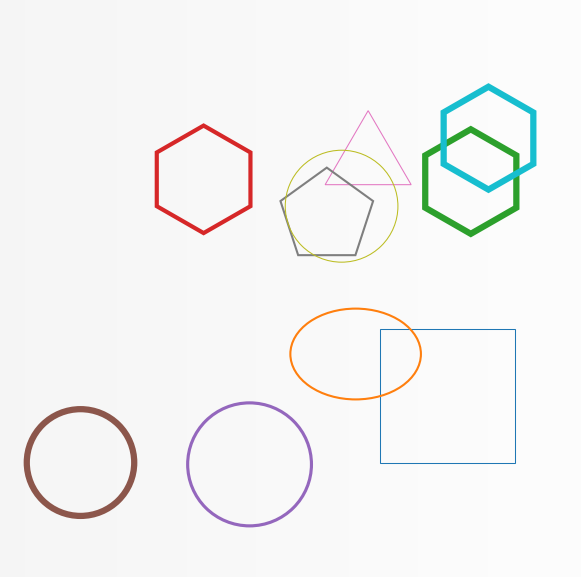[{"shape": "square", "thickness": 0.5, "radius": 0.58, "center": [0.77, 0.314]}, {"shape": "oval", "thickness": 1, "radius": 0.56, "center": [0.612, 0.386]}, {"shape": "hexagon", "thickness": 3, "radius": 0.45, "center": [0.81, 0.685]}, {"shape": "hexagon", "thickness": 2, "radius": 0.47, "center": [0.35, 0.689]}, {"shape": "circle", "thickness": 1.5, "radius": 0.53, "center": [0.429, 0.195]}, {"shape": "circle", "thickness": 3, "radius": 0.46, "center": [0.139, 0.198]}, {"shape": "triangle", "thickness": 0.5, "radius": 0.43, "center": [0.633, 0.722]}, {"shape": "pentagon", "thickness": 1, "radius": 0.42, "center": [0.562, 0.625]}, {"shape": "circle", "thickness": 0.5, "radius": 0.48, "center": [0.588, 0.642]}, {"shape": "hexagon", "thickness": 3, "radius": 0.45, "center": [0.84, 0.76]}]